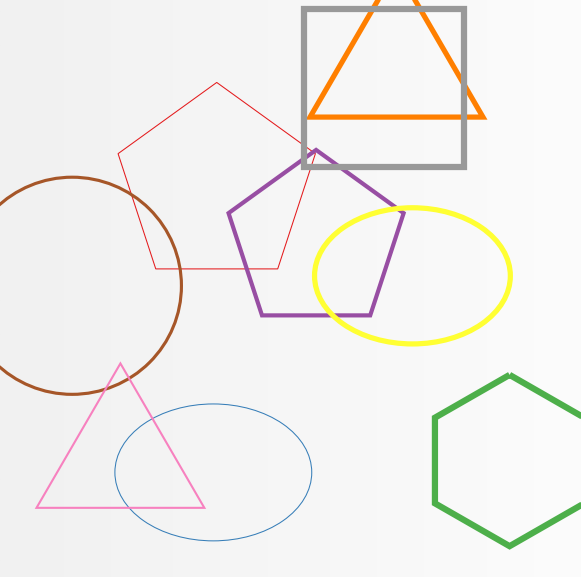[{"shape": "pentagon", "thickness": 0.5, "radius": 0.89, "center": [0.373, 0.678]}, {"shape": "oval", "thickness": 0.5, "radius": 0.85, "center": [0.367, 0.181]}, {"shape": "hexagon", "thickness": 3, "radius": 0.74, "center": [0.877, 0.202]}, {"shape": "pentagon", "thickness": 2, "radius": 0.79, "center": [0.544, 0.581]}, {"shape": "triangle", "thickness": 2.5, "radius": 0.86, "center": [0.682, 0.882]}, {"shape": "oval", "thickness": 2.5, "radius": 0.84, "center": [0.71, 0.521]}, {"shape": "circle", "thickness": 1.5, "radius": 0.94, "center": [0.124, 0.504]}, {"shape": "triangle", "thickness": 1, "radius": 0.83, "center": [0.207, 0.203]}, {"shape": "square", "thickness": 3, "radius": 0.69, "center": [0.66, 0.847]}]